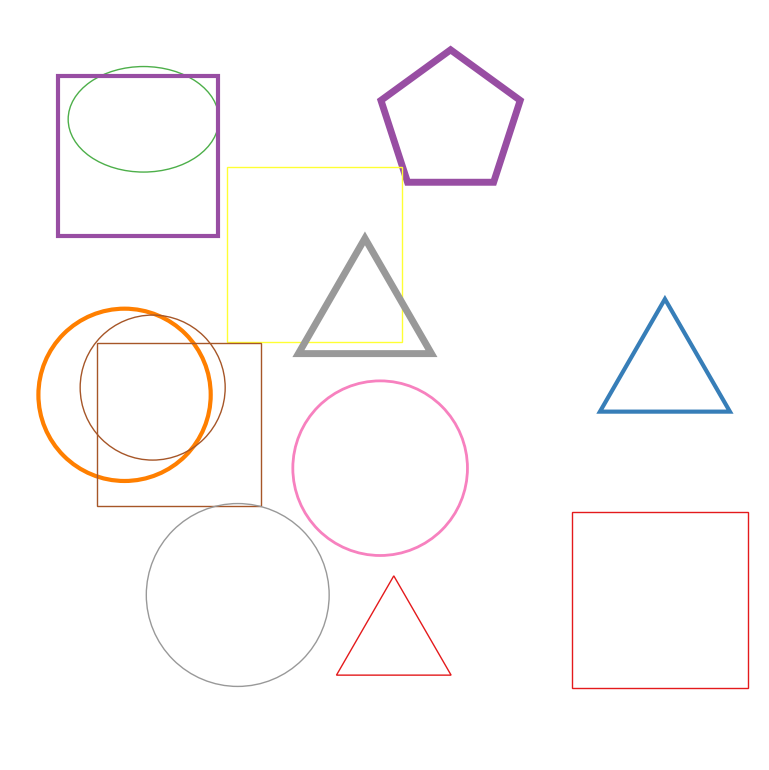[{"shape": "triangle", "thickness": 0.5, "radius": 0.43, "center": [0.511, 0.166]}, {"shape": "square", "thickness": 0.5, "radius": 0.57, "center": [0.857, 0.221]}, {"shape": "triangle", "thickness": 1.5, "radius": 0.49, "center": [0.864, 0.514]}, {"shape": "oval", "thickness": 0.5, "radius": 0.49, "center": [0.186, 0.845]}, {"shape": "square", "thickness": 1.5, "radius": 0.52, "center": [0.179, 0.797]}, {"shape": "pentagon", "thickness": 2.5, "radius": 0.48, "center": [0.585, 0.84]}, {"shape": "circle", "thickness": 1.5, "radius": 0.56, "center": [0.162, 0.487]}, {"shape": "square", "thickness": 0.5, "radius": 0.57, "center": [0.409, 0.67]}, {"shape": "circle", "thickness": 0.5, "radius": 0.47, "center": [0.198, 0.497]}, {"shape": "square", "thickness": 0.5, "radius": 0.53, "center": [0.233, 0.449]}, {"shape": "circle", "thickness": 1, "radius": 0.57, "center": [0.494, 0.392]}, {"shape": "triangle", "thickness": 2.5, "radius": 0.5, "center": [0.474, 0.591]}, {"shape": "circle", "thickness": 0.5, "radius": 0.59, "center": [0.309, 0.227]}]